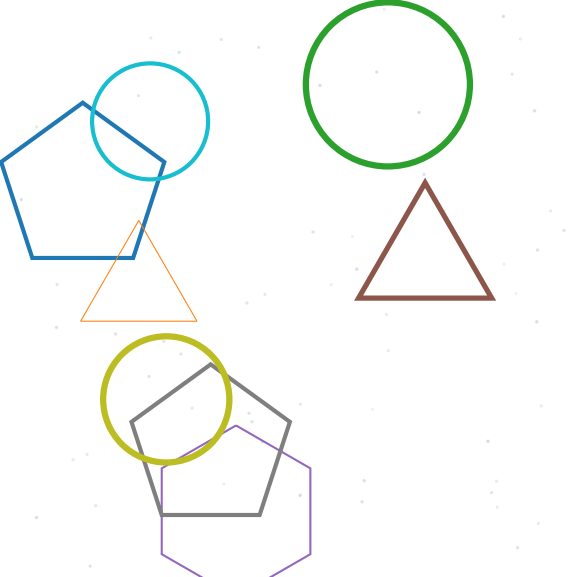[{"shape": "pentagon", "thickness": 2, "radius": 0.74, "center": [0.143, 0.673]}, {"shape": "triangle", "thickness": 0.5, "radius": 0.58, "center": [0.24, 0.501]}, {"shape": "circle", "thickness": 3, "radius": 0.71, "center": [0.672, 0.853]}, {"shape": "hexagon", "thickness": 1, "radius": 0.74, "center": [0.409, 0.114]}, {"shape": "triangle", "thickness": 2.5, "radius": 0.67, "center": [0.736, 0.549]}, {"shape": "pentagon", "thickness": 2, "radius": 0.72, "center": [0.365, 0.224]}, {"shape": "circle", "thickness": 3, "radius": 0.55, "center": [0.288, 0.308]}, {"shape": "circle", "thickness": 2, "radius": 0.5, "center": [0.26, 0.789]}]